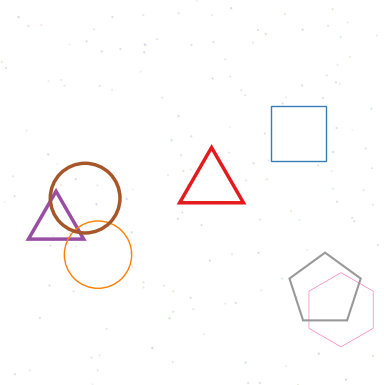[{"shape": "triangle", "thickness": 2.5, "radius": 0.48, "center": [0.549, 0.521]}, {"shape": "square", "thickness": 1, "radius": 0.35, "center": [0.776, 0.653]}, {"shape": "triangle", "thickness": 2.5, "radius": 0.41, "center": [0.146, 0.42]}, {"shape": "circle", "thickness": 1, "radius": 0.44, "center": [0.255, 0.339]}, {"shape": "circle", "thickness": 2.5, "radius": 0.45, "center": [0.221, 0.485]}, {"shape": "hexagon", "thickness": 0.5, "radius": 0.48, "center": [0.886, 0.195]}, {"shape": "pentagon", "thickness": 1.5, "radius": 0.49, "center": [0.844, 0.247]}]